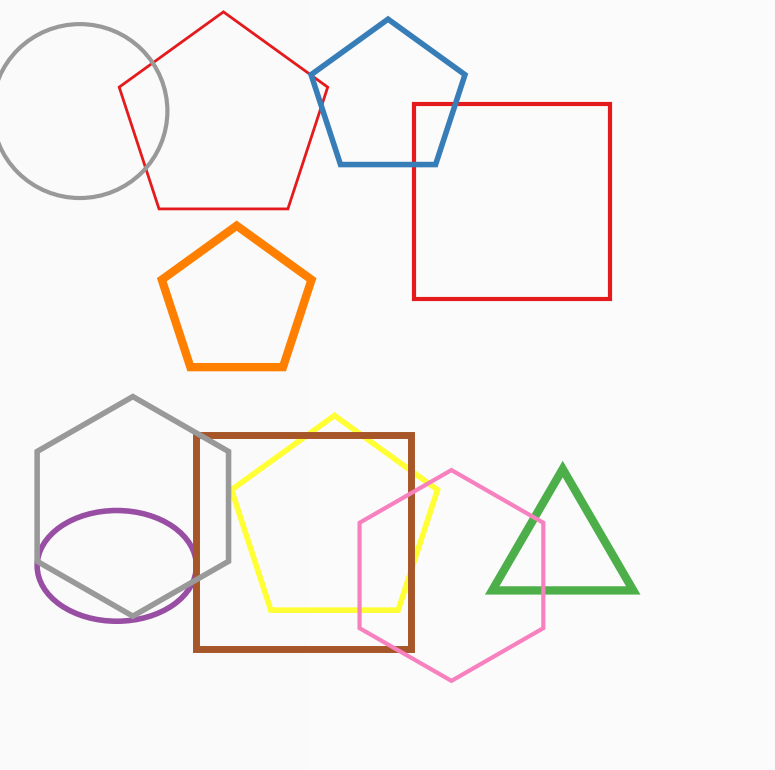[{"shape": "square", "thickness": 1.5, "radius": 0.63, "center": [0.661, 0.739]}, {"shape": "pentagon", "thickness": 1, "radius": 0.71, "center": [0.288, 0.843]}, {"shape": "pentagon", "thickness": 2, "radius": 0.52, "center": [0.501, 0.871]}, {"shape": "triangle", "thickness": 3, "radius": 0.53, "center": [0.726, 0.286]}, {"shape": "oval", "thickness": 2, "radius": 0.51, "center": [0.151, 0.265]}, {"shape": "pentagon", "thickness": 3, "radius": 0.51, "center": [0.305, 0.605]}, {"shape": "pentagon", "thickness": 2, "radius": 0.7, "center": [0.432, 0.321]}, {"shape": "square", "thickness": 2.5, "radius": 0.69, "center": [0.392, 0.296]}, {"shape": "hexagon", "thickness": 1.5, "radius": 0.68, "center": [0.582, 0.253]}, {"shape": "hexagon", "thickness": 2, "radius": 0.71, "center": [0.171, 0.342]}, {"shape": "circle", "thickness": 1.5, "radius": 0.56, "center": [0.103, 0.856]}]